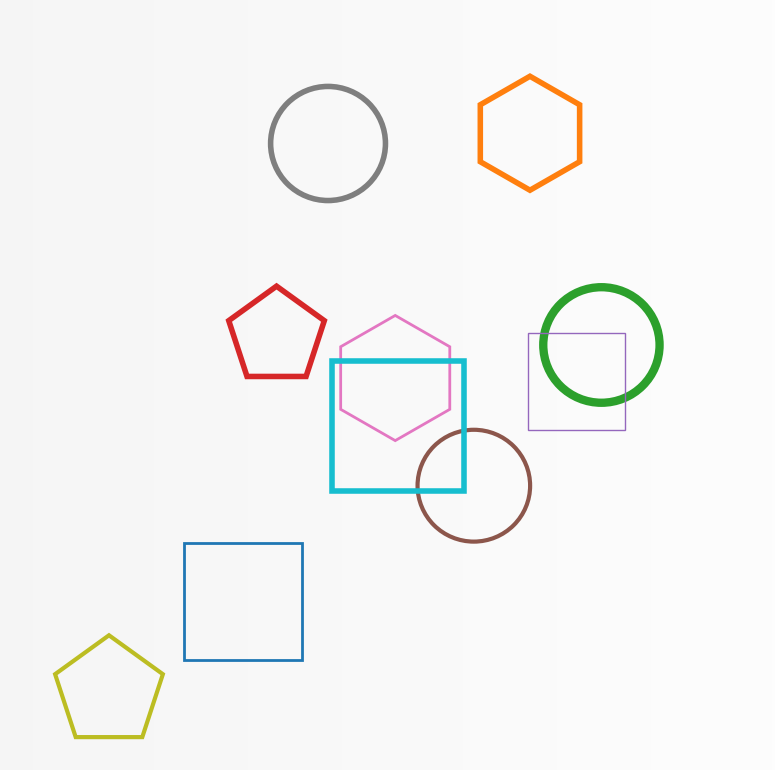[{"shape": "square", "thickness": 1, "radius": 0.38, "center": [0.313, 0.219]}, {"shape": "hexagon", "thickness": 2, "radius": 0.37, "center": [0.684, 0.827]}, {"shape": "circle", "thickness": 3, "radius": 0.38, "center": [0.776, 0.552]}, {"shape": "pentagon", "thickness": 2, "radius": 0.32, "center": [0.357, 0.564]}, {"shape": "square", "thickness": 0.5, "radius": 0.31, "center": [0.744, 0.504]}, {"shape": "circle", "thickness": 1.5, "radius": 0.36, "center": [0.611, 0.369]}, {"shape": "hexagon", "thickness": 1, "radius": 0.41, "center": [0.51, 0.509]}, {"shape": "circle", "thickness": 2, "radius": 0.37, "center": [0.423, 0.814]}, {"shape": "pentagon", "thickness": 1.5, "radius": 0.37, "center": [0.141, 0.102]}, {"shape": "square", "thickness": 2, "radius": 0.42, "center": [0.514, 0.447]}]